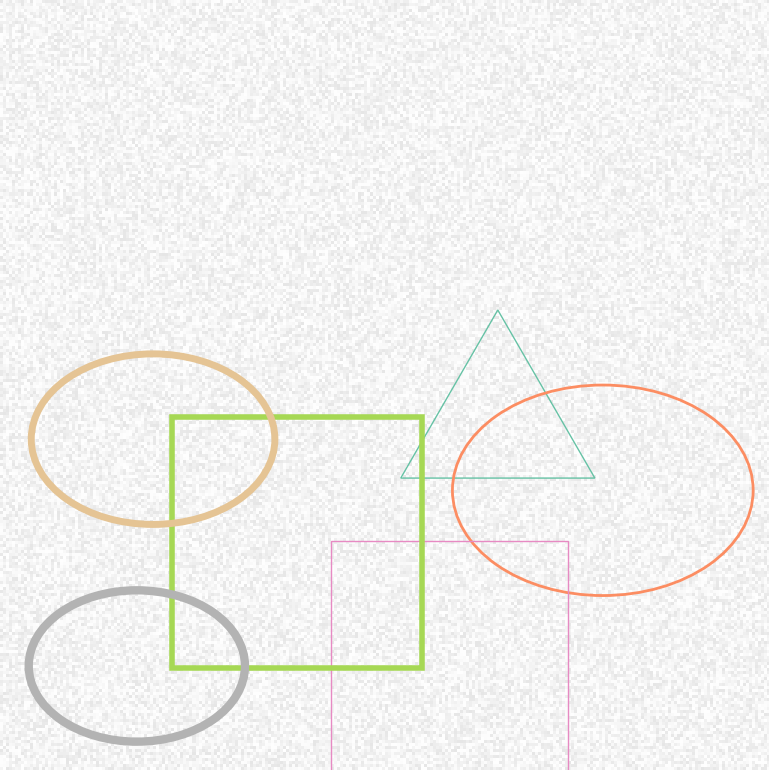[{"shape": "triangle", "thickness": 0.5, "radius": 0.73, "center": [0.646, 0.452]}, {"shape": "oval", "thickness": 1, "radius": 0.98, "center": [0.783, 0.363]}, {"shape": "square", "thickness": 0.5, "radius": 0.77, "center": [0.584, 0.144]}, {"shape": "square", "thickness": 2, "radius": 0.81, "center": [0.386, 0.296]}, {"shape": "oval", "thickness": 2.5, "radius": 0.79, "center": [0.199, 0.43]}, {"shape": "oval", "thickness": 3, "radius": 0.7, "center": [0.178, 0.135]}]